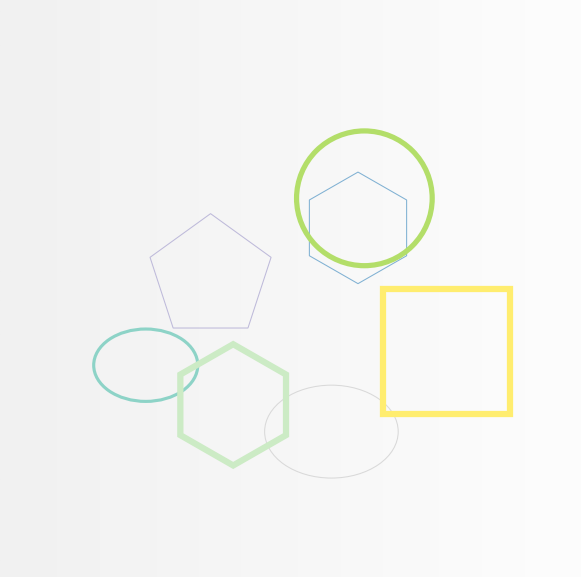[{"shape": "oval", "thickness": 1.5, "radius": 0.45, "center": [0.251, 0.367]}, {"shape": "pentagon", "thickness": 0.5, "radius": 0.55, "center": [0.362, 0.52]}, {"shape": "hexagon", "thickness": 0.5, "radius": 0.48, "center": [0.616, 0.605]}, {"shape": "circle", "thickness": 2.5, "radius": 0.58, "center": [0.627, 0.656]}, {"shape": "oval", "thickness": 0.5, "radius": 0.57, "center": [0.57, 0.252]}, {"shape": "hexagon", "thickness": 3, "radius": 0.52, "center": [0.401, 0.298]}, {"shape": "square", "thickness": 3, "radius": 0.54, "center": [0.768, 0.39]}]